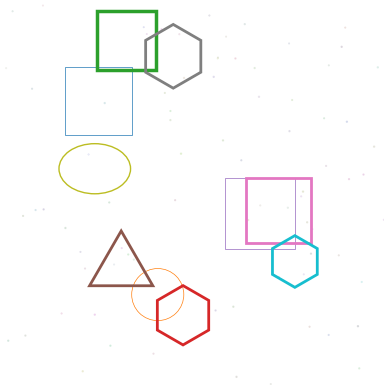[{"shape": "square", "thickness": 0.5, "radius": 0.44, "center": [0.256, 0.738]}, {"shape": "circle", "thickness": 0.5, "radius": 0.34, "center": [0.41, 0.235]}, {"shape": "square", "thickness": 2.5, "radius": 0.38, "center": [0.328, 0.896]}, {"shape": "hexagon", "thickness": 2, "radius": 0.39, "center": [0.475, 0.181]}, {"shape": "square", "thickness": 0.5, "radius": 0.46, "center": [0.676, 0.445]}, {"shape": "triangle", "thickness": 2, "radius": 0.47, "center": [0.315, 0.305]}, {"shape": "square", "thickness": 2, "radius": 0.42, "center": [0.724, 0.454]}, {"shape": "hexagon", "thickness": 2, "radius": 0.41, "center": [0.45, 0.854]}, {"shape": "oval", "thickness": 1, "radius": 0.46, "center": [0.246, 0.562]}, {"shape": "hexagon", "thickness": 2, "radius": 0.34, "center": [0.766, 0.321]}]